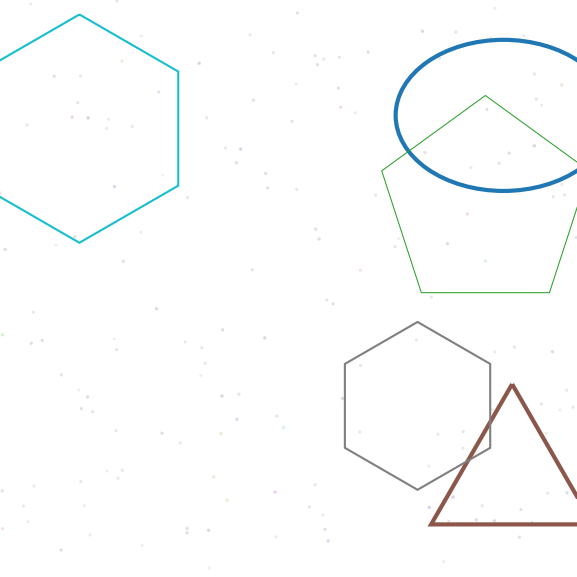[{"shape": "oval", "thickness": 2, "radius": 0.93, "center": [0.872, 0.799]}, {"shape": "pentagon", "thickness": 0.5, "radius": 0.94, "center": [0.84, 0.645]}, {"shape": "triangle", "thickness": 2, "radius": 0.81, "center": [0.887, 0.172]}, {"shape": "hexagon", "thickness": 1, "radius": 0.73, "center": [0.723, 0.296]}, {"shape": "hexagon", "thickness": 1, "radius": 0.99, "center": [0.138, 0.776]}]